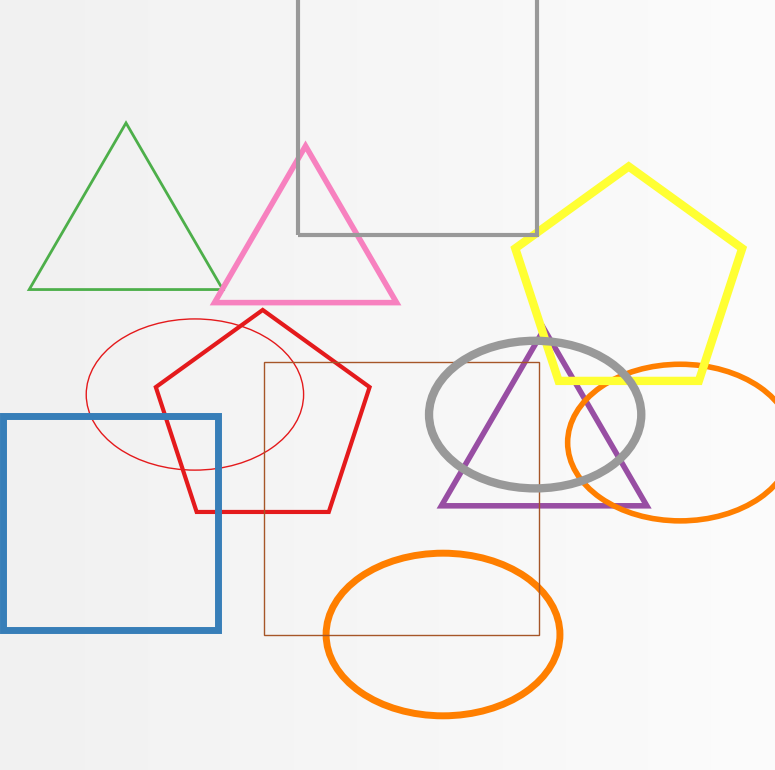[{"shape": "oval", "thickness": 0.5, "radius": 0.7, "center": [0.252, 0.488]}, {"shape": "pentagon", "thickness": 1.5, "radius": 0.73, "center": [0.339, 0.452]}, {"shape": "square", "thickness": 2.5, "radius": 0.69, "center": [0.143, 0.321]}, {"shape": "triangle", "thickness": 1, "radius": 0.72, "center": [0.163, 0.696]}, {"shape": "triangle", "thickness": 2, "radius": 0.77, "center": [0.702, 0.42]}, {"shape": "oval", "thickness": 2.5, "radius": 0.75, "center": [0.572, 0.176]}, {"shape": "oval", "thickness": 2, "radius": 0.73, "center": [0.878, 0.425]}, {"shape": "pentagon", "thickness": 3, "radius": 0.77, "center": [0.811, 0.63]}, {"shape": "square", "thickness": 0.5, "radius": 0.89, "center": [0.518, 0.353]}, {"shape": "triangle", "thickness": 2, "radius": 0.68, "center": [0.394, 0.675]}, {"shape": "oval", "thickness": 3, "radius": 0.68, "center": [0.691, 0.462]}, {"shape": "square", "thickness": 1.5, "radius": 0.77, "center": [0.539, 0.85]}]